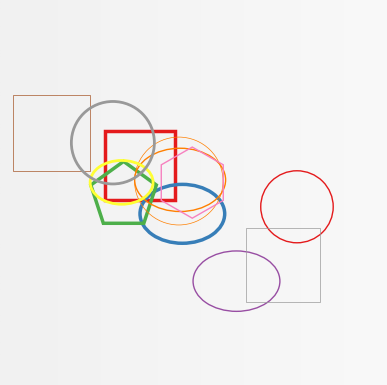[{"shape": "circle", "thickness": 1, "radius": 0.47, "center": [0.766, 0.463]}, {"shape": "square", "thickness": 2.5, "radius": 0.45, "center": [0.362, 0.569]}, {"shape": "oval", "thickness": 2.5, "radius": 0.55, "center": [0.471, 0.445]}, {"shape": "pentagon", "thickness": 2.5, "radius": 0.44, "center": [0.319, 0.492]}, {"shape": "oval", "thickness": 1, "radius": 0.56, "center": [0.61, 0.27]}, {"shape": "circle", "thickness": 0.5, "radius": 0.57, "center": [0.461, 0.53]}, {"shape": "oval", "thickness": 1, "radius": 0.59, "center": [0.465, 0.533]}, {"shape": "oval", "thickness": 2, "radius": 0.41, "center": [0.314, 0.526]}, {"shape": "square", "thickness": 0.5, "radius": 0.5, "center": [0.132, 0.655]}, {"shape": "hexagon", "thickness": 1, "radius": 0.46, "center": [0.496, 0.526]}, {"shape": "square", "thickness": 0.5, "radius": 0.48, "center": [0.73, 0.312]}, {"shape": "circle", "thickness": 2, "radius": 0.54, "center": [0.291, 0.629]}]